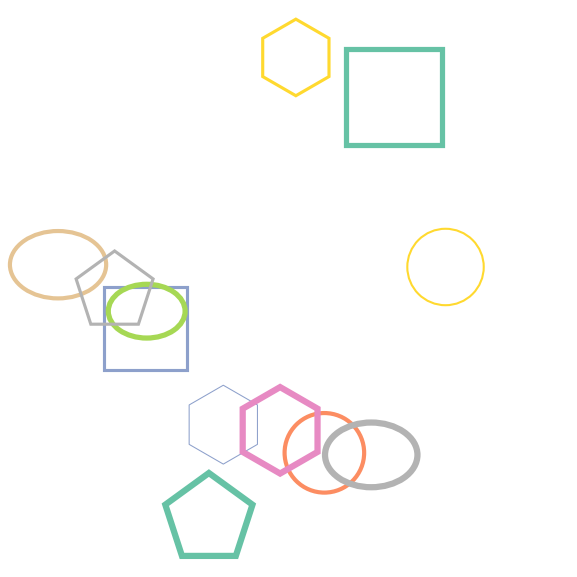[{"shape": "square", "thickness": 2.5, "radius": 0.42, "center": [0.682, 0.832]}, {"shape": "pentagon", "thickness": 3, "radius": 0.4, "center": [0.362, 0.101]}, {"shape": "circle", "thickness": 2, "radius": 0.34, "center": [0.562, 0.215]}, {"shape": "square", "thickness": 1.5, "radius": 0.36, "center": [0.252, 0.43]}, {"shape": "hexagon", "thickness": 0.5, "radius": 0.34, "center": [0.387, 0.264]}, {"shape": "hexagon", "thickness": 3, "radius": 0.37, "center": [0.485, 0.254]}, {"shape": "oval", "thickness": 2.5, "radius": 0.33, "center": [0.254, 0.46]}, {"shape": "circle", "thickness": 1, "radius": 0.33, "center": [0.771, 0.537]}, {"shape": "hexagon", "thickness": 1.5, "radius": 0.33, "center": [0.512, 0.9]}, {"shape": "oval", "thickness": 2, "radius": 0.42, "center": [0.101, 0.541]}, {"shape": "pentagon", "thickness": 1.5, "radius": 0.35, "center": [0.198, 0.494]}, {"shape": "oval", "thickness": 3, "radius": 0.4, "center": [0.643, 0.211]}]